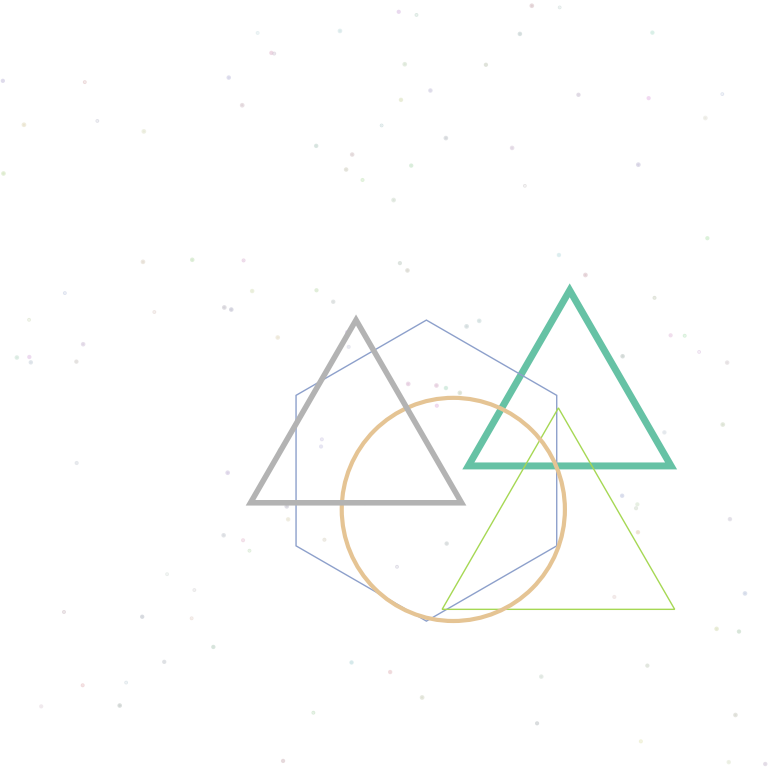[{"shape": "triangle", "thickness": 2.5, "radius": 0.76, "center": [0.74, 0.471]}, {"shape": "hexagon", "thickness": 0.5, "radius": 0.98, "center": [0.554, 0.389]}, {"shape": "triangle", "thickness": 0.5, "radius": 0.87, "center": [0.725, 0.296]}, {"shape": "circle", "thickness": 1.5, "radius": 0.72, "center": [0.589, 0.338]}, {"shape": "triangle", "thickness": 2, "radius": 0.79, "center": [0.462, 0.426]}]